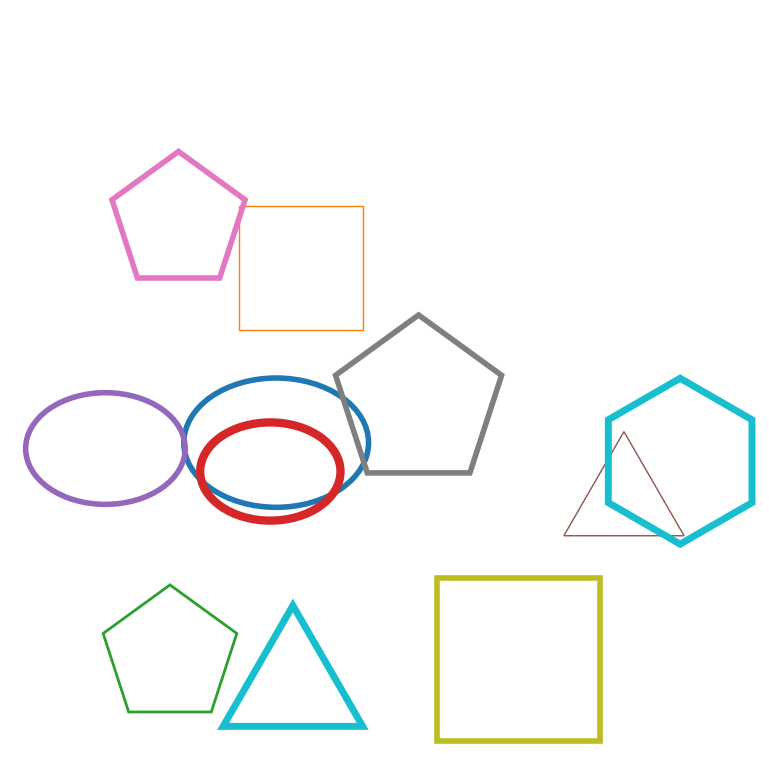[{"shape": "oval", "thickness": 2, "radius": 0.6, "center": [0.359, 0.425]}, {"shape": "square", "thickness": 0.5, "radius": 0.4, "center": [0.391, 0.652]}, {"shape": "pentagon", "thickness": 1, "radius": 0.46, "center": [0.221, 0.149]}, {"shape": "oval", "thickness": 3, "radius": 0.46, "center": [0.351, 0.388]}, {"shape": "oval", "thickness": 2, "radius": 0.52, "center": [0.137, 0.417]}, {"shape": "triangle", "thickness": 0.5, "radius": 0.45, "center": [0.81, 0.349]}, {"shape": "pentagon", "thickness": 2, "radius": 0.45, "center": [0.232, 0.712]}, {"shape": "pentagon", "thickness": 2, "radius": 0.57, "center": [0.544, 0.478]}, {"shape": "square", "thickness": 2, "radius": 0.53, "center": [0.674, 0.144]}, {"shape": "triangle", "thickness": 2.5, "radius": 0.52, "center": [0.38, 0.109]}, {"shape": "hexagon", "thickness": 2.5, "radius": 0.54, "center": [0.883, 0.401]}]